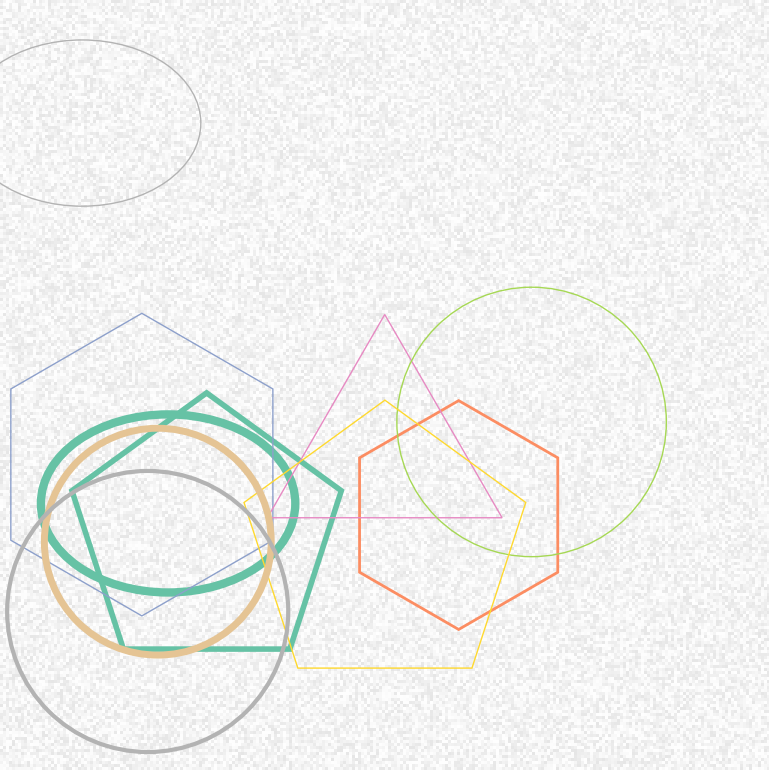[{"shape": "oval", "thickness": 3, "radius": 0.83, "center": [0.218, 0.346]}, {"shape": "pentagon", "thickness": 2, "radius": 0.92, "center": [0.268, 0.306]}, {"shape": "hexagon", "thickness": 1, "radius": 0.74, "center": [0.596, 0.331]}, {"shape": "hexagon", "thickness": 0.5, "radius": 0.98, "center": [0.184, 0.397]}, {"shape": "triangle", "thickness": 0.5, "radius": 0.88, "center": [0.5, 0.416]}, {"shape": "circle", "thickness": 0.5, "radius": 0.87, "center": [0.69, 0.452]}, {"shape": "pentagon", "thickness": 0.5, "radius": 0.96, "center": [0.5, 0.288]}, {"shape": "circle", "thickness": 2.5, "radius": 0.74, "center": [0.205, 0.297]}, {"shape": "oval", "thickness": 0.5, "radius": 0.77, "center": [0.107, 0.84]}, {"shape": "circle", "thickness": 1.5, "radius": 0.91, "center": [0.192, 0.206]}]